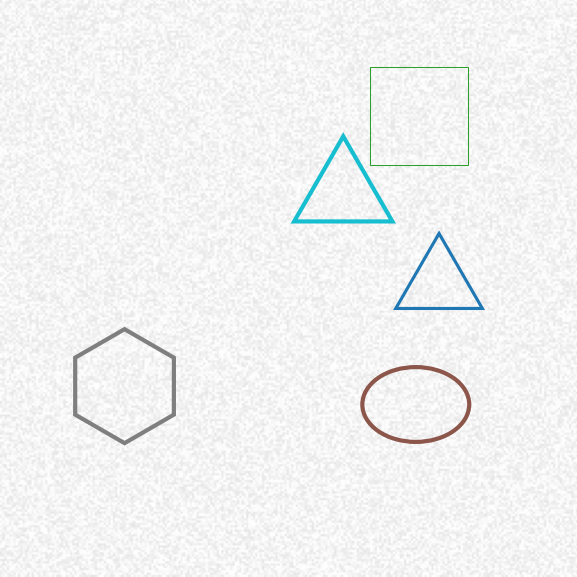[{"shape": "triangle", "thickness": 1.5, "radius": 0.43, "center": [0.76, 0.508]}, {"shape": "square", "thickness": 0.5, "radius": 0.42, "center": [0.725, 0.798]}, {"shape": "oval", "thickness": 2, "radius": 0.46, "center": [0.72, 0.299]}, {"shape": "hexagon", "thickness": 2, "radius": 0.49, "center": [0.216, 0.33]}, {"shape": "triangle", "thickness": 2, "radius": 0.49, "center": [0.594, 0.665]}]